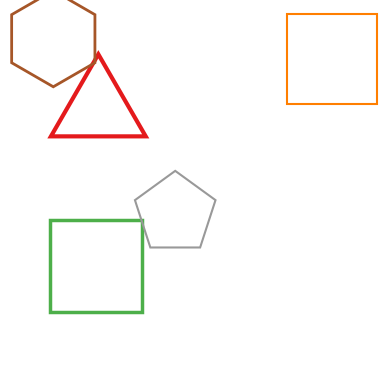[{"shape": "triangle", "thickness": 3, "radius": 0.71, "center": [0.255, 0.717]}, {"shape": "square", "thickness": 2.5, "radius": 0.59, "center": [0.249, 0.31]}, {"shape": "square", "thickness": 1.5, "radius": 0.58, "center": [0.863, 0.847]}, {"shape": "hexagon", "thickness": 2, "radius": 0.62, "center": [0.138, 0.899]}, {"shape": "pentagon", "thickness": 1.5, "radius": 0.55, "center": [0.455, 0.446]}]